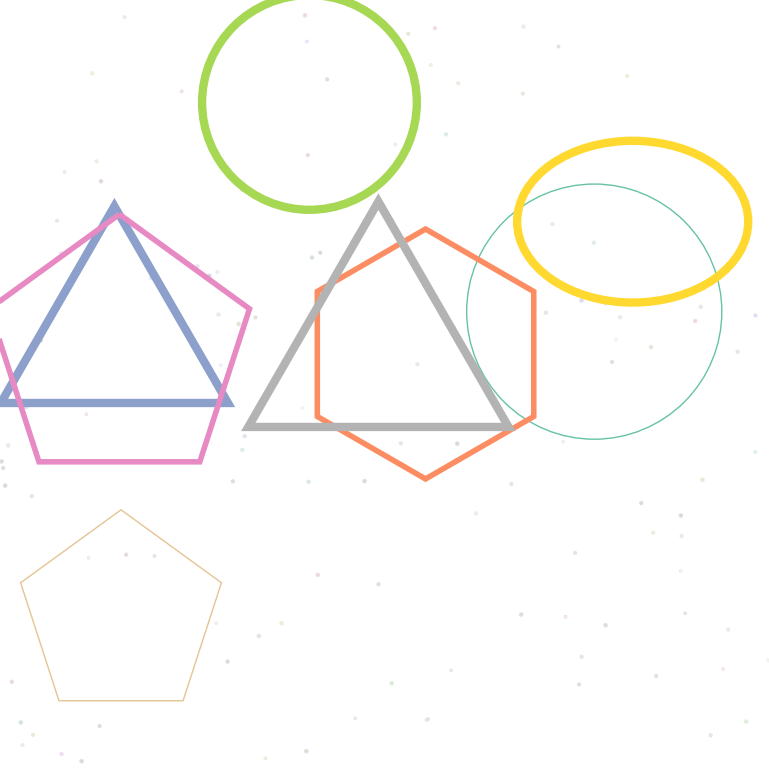[{"shape": "circle", "thickness": 0.5, "radius": 0.83, "center": [0.772, 0.595]}, {"shape": "hexagon", "thickness": 2, "radius": 0.81, "center": [0.553, 0.54]}, {"shape": "triangle", "thickness": 3, "radius": 0.85, "center": [0.149, 0.562]}, {"shape": "pentagon", "thickness": 2, "radius": 0.89, "center": [0.155, 0.544]}, {"shape": "circle", "thickness": 3, "radius": 0.7, "center": [0.402, 0.867]}, {"shape": "oval", "thickness": 3, "radius": 0.75, "center": [0.822, 0.712]}, {"shape": "pentagon", "thickness": 0.5, "radius": 0.69, "center": [0.157, 0.201]}, {"shape": "triangle", "thickness": 3, "radius": 0.98, "center": [0.491, 0.543]}]